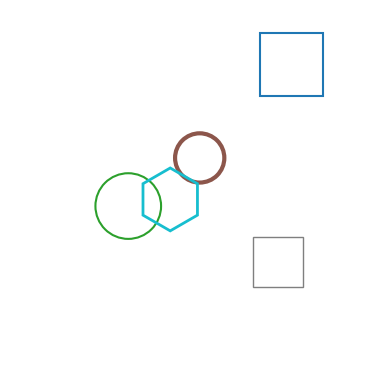[{"shape": "square", "thickness": 1.5, "radius": 0.41, "center": [0.756, 0.833]}, {"shape": "circle", "thickness": 1.5, "radius": 0.43, "center": [0.333, 0.465]}, {"shape": "circle", "thickness": 3, "radius": 0.32, "center": [0.519, 0.59]}, {"shape": "square", "thickness": 1, "radius": 0.33, "center": [0.723, 0.32]}, {"shape": "hexagon", "thickness": 2, "radius": 0.41, "center": [0.442, 0.482]}]